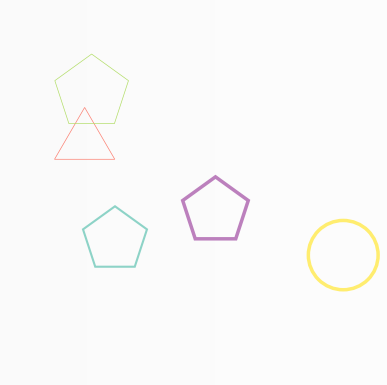[{"shape": "pentagon", "thickness": 1.5, "radius": 0.43, "center": [0.297, 0.377]}, {"shape": "triangle", "thickness": 0.5, "radius": 0.45, "center": [0.218, 0.631]}, {"shape": "pentagon", "thickness": 0.5, "radius": 0.5, "center": [0.237, 0.76]}, {"shape": "pentagon", "thickness": 2.5, "radius": 0.44, "center": [0.556, 0.452]}, {"shape": "circle", "thickness": 2.5, "radius": 0.45, "center": [0.886, 0.337]}]